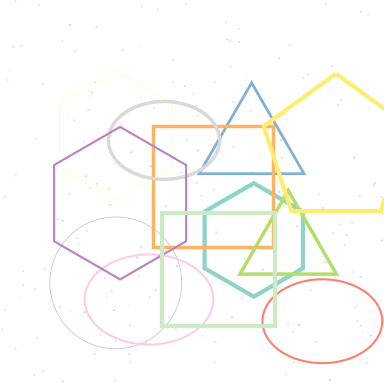[{"shape": "hexagon", "thickness": 3, "radius": 0.74, "center": [0.659, 0.377]}, {"shape": "hexagon", "thickness": 0.5, "radius": 0.84, "center": [0.301, 0.648]}, {"shape": "circle", "thickness": 0.5, "radius": 0.86, "center": [0.301, 0.265]}, {"shape": "oval", "thickness": 1.5, "radius": 0.78, "center": [0.837, 0.166]}, {"shape": "triangle", "thickness": 2, "radius": 0.79, "center": [0.654, 0.627]}, {"shape": "square", "thickness": 2.5, "radius": 0.78, "center": [0.554, 0.516]}, {"shape": "triangle", "thickness": 2.5, "radius": 0.72, "center": [0.749, 0.36]}, {"shape": "oval", "thickness": 1.5, "radius": 0.84, "center": [0.387, 0.222]}, {"shape": "oval", "thickness": 2.5, "radius": 0.72, "center": [0.426, 0.635]}, {"shape": "hexagon", "thickness": 1.5, "radius": 0.99, "center": [0.312, 0.472]}, {"shape": "square", "thickness": 3, "radius": 0.73, "center": [0.568, 0.3]}, {"shape": "pentagon", "thickness": 3, "radius": 0.99, "center": [0.873, 0.611]}]